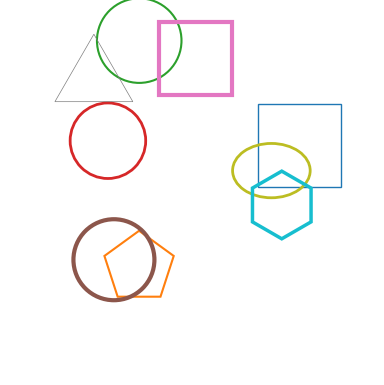[{"shape": "square", "thickness": 1, "radius": 0.54, "center": [0.778, 0.623]}, {"shape": "pentagon", "thickness": 1.5, "radius": 0.47, "center": [0.361, 0.306]}, {"shape": "circle", "thickness": 1.5, "radius": 0.55, "center": [0.362, 0.894]}, {"shape": "circle", "thickness": 2, "radius": 0.49, "center": [0.28, 0.634]}, {"shape": "circle", "thickness": 3, "radius": 0.53, "center": [0.296, 0.325]}, {"shape": "square", "thickness": 3, "radius": 0.47, "center": [0.508, 0.848]}, {"shape": "triangle", "thickness": 0.5, "radius": 0.58, "center": [0.244, 0.794]}, {"shape": "oval", "thickness": 2, "radius": 0.5, "center": [0.705, 0.557]}, {"shape": "hexagon", "thickness": 2.5, "radius": 0.44, "center": [0.732, 0.468]}]